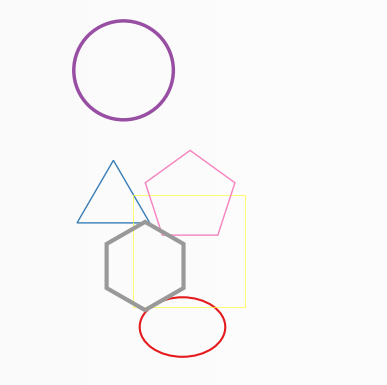[{"shape": "oval", "thickness": 1.5, "radius": 0.55, "center": [0.471, 0.151]}, {"shape": "triangle", "thickness": 1, "radius": 0.54, "center": [0.293, 0.475]}, {"shape": "circle", "thickness": 2.5, "radius": 0.64, "center": [0.319, 0.817]}, {"shape": "square", "thickness": 0.5, "radius": 0.72, "center": [0.487, 0.348]}, {"shape": "pentagon", "thickness": 1, "radius": 0.61, "center": [0.491, 0.488]}, {"shape": "hexagon", "thickness": 3, "radius": 0.57, "center": [0.374, 0.309]}]